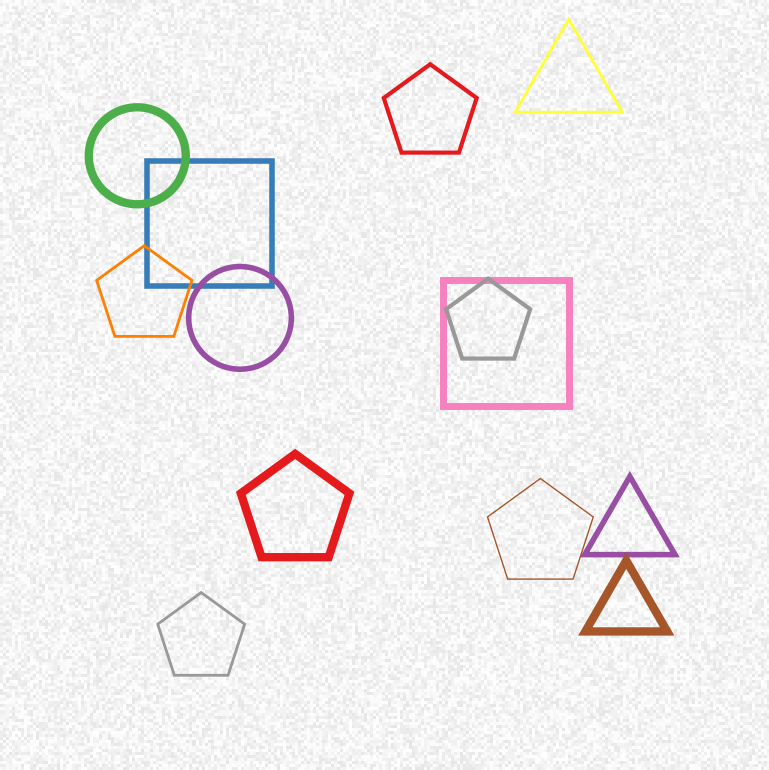[{"shape": "pentagon", "thickness": 3, "radius": 0.37, "center": [0.383, 0.336]}, {"shape": "pentagon", "thickness": 1.5, "radius": 0.32, "center": [0.559, 0.853]}, {"shape": "square", "thickness": 2, "radius": 0.41, "center": [0.272, 0.71]}, {"shape": "circle", "thickness": 3, "radius": 0.31, "center": [0.178, 0.798]}, {"shape": "triangle", "thickness": 2, "radius": 0.34, "center": [0.818, 0.314]}, {"shape": "circle", "thickness": 2, "radius": 0.33, "center": [0.312, 0.587]}, {"shape": "pentagon", "thickness": 1, "radius": 0.33, "center": [0.187, 0.616]}, {"shape": "triangle", "thickness": 1, "radius": 0.4, "center": [0.739, 0.894]}, {"shape": "pentagon", "thickness": 0.5, "radius": 0.36, "center": [0.702, 0.306]}, {"shape": "triangle", "thickness": 3, "radius": 0.31, "center": [0.813, 0.211]}, {"shape": "square", "thickness": 2.5, "radius": 0.41, "center": [0.657, 0.555]}, {"shape": "pentagon", "thickness": 1.5, "radius": 0.29, "center": [0.634, 0.581]}, {"shape": "pentagon", "thickness": 1, "radius": 0.3, "center": [0.261, 0.171]}]